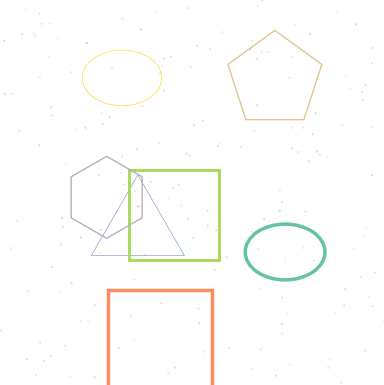[{"shape": "oval", "thickness": 2.5, "radius": 0.52, "center": [0.741, 0.345]}, {"shape": "square", "thickness": 2.5, "radius": 0.67, "center": [0.415, 0.114]}, {"shape": "triangle", "thickness": 0.5, "radius": 0.7, "center": [0.358, 0.406]}, {"shape": "square", "thickness": 2, "radius": 0.59, "center": [0.452, 0.442]}, {"shape": "oval", "thickness": 0.5, "radius": 0.52, "center": [0.317, 0.798]}, {"shape": "pentagon", "thickness": 1, "radius": 0.64, "center": [0.714, 0.793]}, {"shape": "hexagon", "thickness": 1, "radius": 0.53, "center": [0.277, 0.488]}]